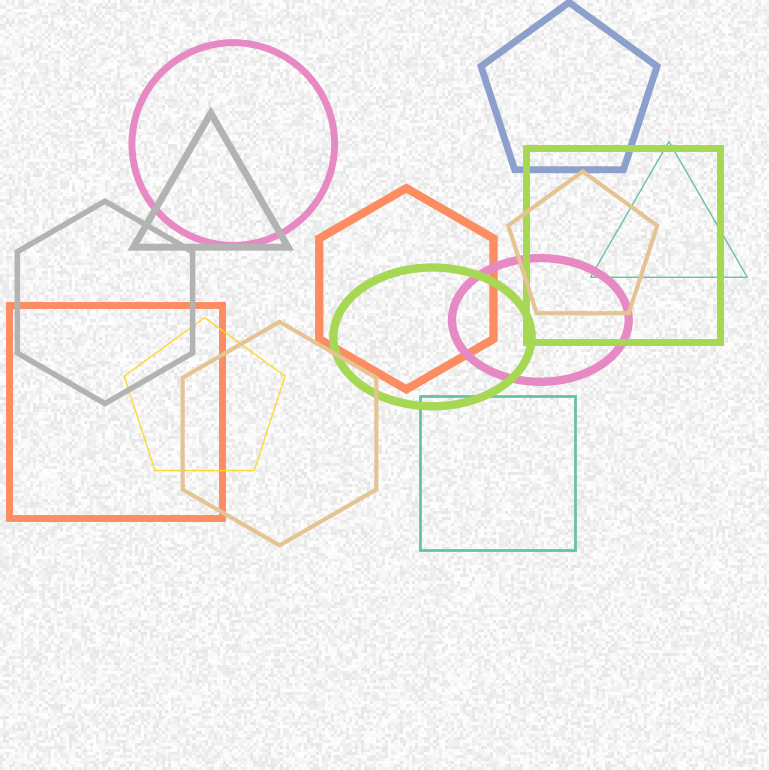[{"shape": "square", "thickness": 1, "radius": 0.5, "center": [0.646, 0.385]}, {"shape": "triangle", "thickness": 0.5, "radius": 0.59, "center": [0.869, 0.699]}, {"shape": "square", "thickness": 2.5, "radius": 0.69, "center": [0.15, 0.466]}, {"shape": "hexagon", "thickness": 3, "radius": 0.65, "center": [0.528, 0.625]}, {"shape": "pentagon", "thickness": 2.5, "radius": 0.6, "center": [0.739, 0.877]}, {"shape": "circle", "thickness": 2.5, "radius": 0.66, "center": [0.303, 0.813]}, {"shape": "oval", "thickness": 3, "radius": 0.57, "center": [0.702, 0.585]}, {"shape": "square", "thickness": 2.5, "radius": 0.63, "center": [0.809, 0.682]}, {"shape": "oval", "thickness": 3, "radius": 0.64, "center": [0.562, 0.562]}, {"shape": "pentagon", "thickness": 0.5, "radius": 0.55, "center": [0.266, 0.478]}, {"shape": "pentagon", "thickness": 1.5, "radius": 0.51, "center": [0.757, 0.676]}, {"shape": "hexagon", "thickness": 1.5, "radius": 0.73, "center": [0.363, 0.437]}, {"shape": "hexagon", "thickness": 2, "radius": 0.66, "center": [0.136, 0.607]}, {"shape": "triangle", "thickness": 2.5, "radius": 0.58, "center": [0.274, 0.737]}]